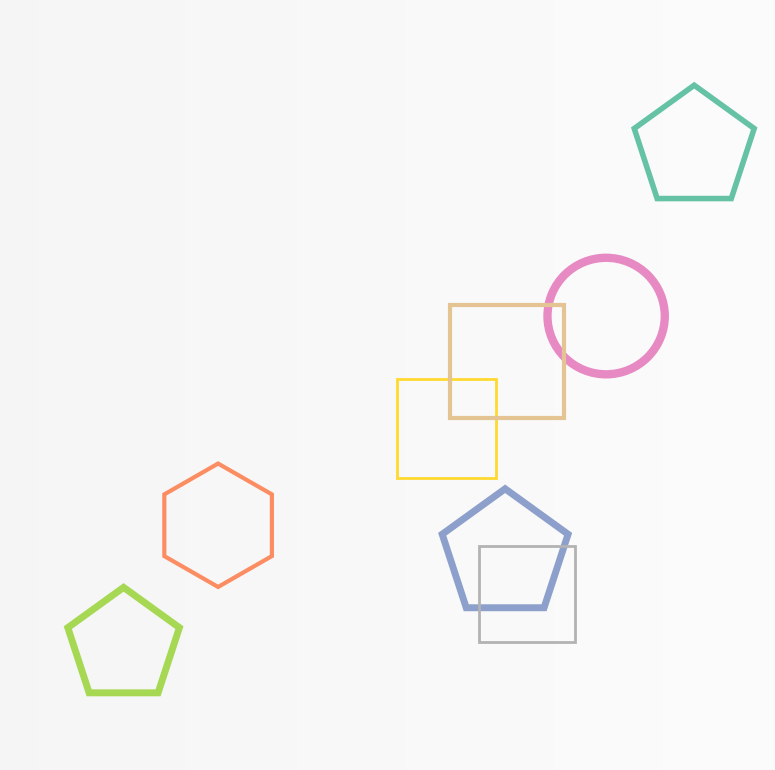[{"shape": "pentagon", "thickness": 2, "radius": 0.41, "center": [0.896, 0.808]}, {"shape": "hexagon", "thickness": 1.5, "radius": 0.4, "center": [0.281, 0.318]}, {"shape": "pentagon", "thickness": 2.5, "radius": 0.43, "center": [0.652, 0.28]}, {"shape": "circle", "thickness": 3, "radius": 0.38, "center": [0.782, 0.59]}, {"shape": "pentagon", "thickness": 2.5, "radius": 0.38, "center": [0.159, 0.161]}, {"shape": "square", "thickness": 1, "radius": 0.32, "center": [0.576, 0.444]}, {"shape": "square", "thickness": 1.5, "radius": 0.37, "center": [0.654, 0.53]}, {"shape": "square", "thickness": 1, "radius": 0.31, "center": [0.68, 0.229]}]